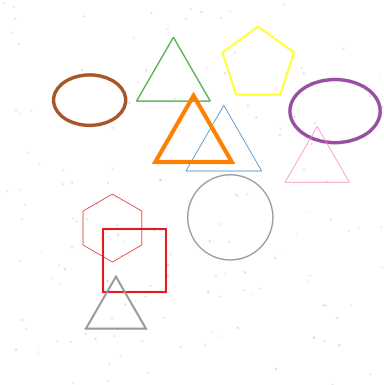[{"shape": "hexagon", "thickness": 0.5, "radius": 0.44, "center": [0.292, 0.408]}, {"shape": "square", "thickness": 1.5, "radius": 0.41, "center": [0.349, 0.324]}, {"shape": "triangle", "thickness": 0.5, "radius": 0.57, "center": [0.581, 0.613]}, {"shape": "triangle", "thickness": 1, "radius": 0.55, "center": [0.45, 0.793]}, {"shape": "oval", "thickness": 2.5, "radius": 0.59, "center": [0.87, 0.711]}, {"shape": "triangle", "thickness": 3, "radius": 0.57, "center": [0.503, 0.637]}, {"shape": "pentagon", "thickness": 1.5, "radius": 0.49, "center": [0.671, 0.833]}, {"shape": "oval", "thickness": 2.5, "radius": 0.47, "center": [0.233, 0.74]}, {"shape": "triangle", "thickness": 0.5, "radius": 0.48, "center": [0.824, 0.575]}, {"shape": "triangle", "thickness": 1.5, "radius": 0.45, "center": [0.301, 0.191]}, {"shape": "circle", "thickness": 1, "radius": 0.55, "center": [0.598, 0.435]}]